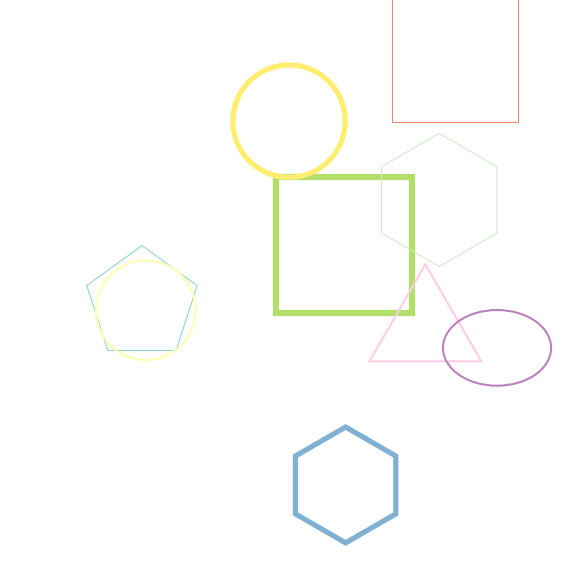[{"shape": "pentagon", "thickness": 0.5, "radius": 0.5, "center": [0.246, 0.474]}, {"shape": "circle", "thickness": 1, "radius": 0.43, "center": [0.252, 0.462]}, {"shape": "square", "thickness": 0.5, "radius": 0.55, "center": [0.788, 0.898]}, {"shape": "hexagon", "thickness": 2.5, "radius": 0.5, "center": [0.598, 0.159]}, {"shape": "square", "thickness": 3, "radius": 0.59, "center": [0.596, 0.575]}, {"shape": "triangle", "thickness": 1, "radius": 0.56, "center": [0.737, 0.429]}, {"shape": "oval", "thickness": 1, "radius": 0.47, "center": [0.861, 0.397]}, {"shape": "hexagon", "thickness": 0.5, "radius": 0.58, "center": [0.76, 0.653]}, {"shape": "circle", "thickness": 2.5, "radius": 0.49, "center": [0.5, 0.789]}]